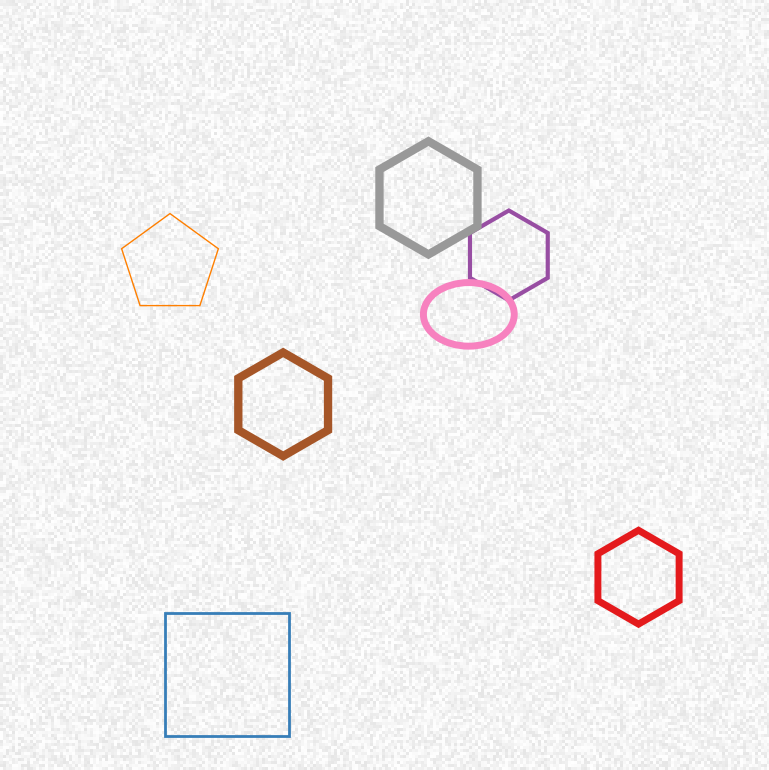[{"shape": "hexagon", "thickness": 2.5, "radius": 0.3, "center": [0.829, 0.25]}, {"shape": "square", "thickness": 1, "radius": 0.4, "center": [0.295, 0.124]}, {"shape": "hexagon", "thickness": 1.5, "radius": 0.29, "center": [0.661, 0.668]}, {"shape": "pentagon", "thickness": 0.5, "radius": 0.33, "center": [0.221, 0.657]}, {"shape": "hexagon", "thickness": 3, "radius": 0.34, "center": [0.368, 0.475]}, {"shape": "oval", "thickness": 2.5, "radius": 0.29, "center": [0.609, 0.592]}, {"shape": "hexagon", "thickness": 3, "radius": 0.37, "center": [0.556, 0.743]}]